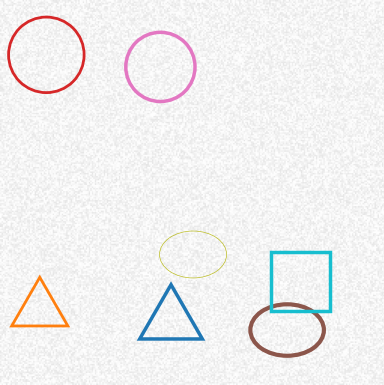[{"shape": "triangle", "thickness": 2.5, "radius": 0.47, "center": [0.444, 0.167]}, {"shape": "triangle", "thickness": 2, "radius": 0.42, "center": [0.103, 0.195]}, {"shape": "circle", "thickness": 2, "radius": 0.49, "center": [0.12, 0.858]}, {"shape": "oval", "thickness": 3, "radius": 0.48, "center": [0.746, 0.143]}, {"shape": "circle", "thickness": 2.5, "radius": 0.45, "center": [0.417, 0.826]}, {"shape": "oval", "thickness": 0.5, "radius": 0.44, "center": [0.501, 0.339]}, {"shape": "square", "thickness": 2.5, "radius": 0.38, "center": [0.781, 0.269]}]